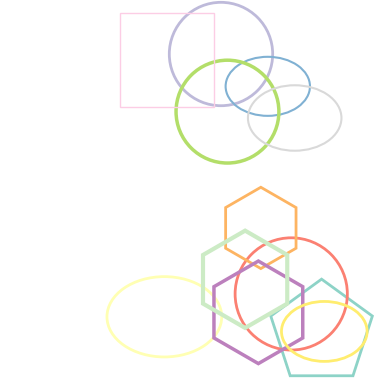[{"shape": "pentagon", "thickness": 2, "radius": 0.69, "center": [0.835, 0.136]}, {"shape": "oval", "thickness": 2, "radius": 0.75, "center": [0.427, 0.177]}, {"shape": "circle", "thickness": 2, "radius": 0.67, "center": [0.574, 0.86]}, {"shape": "circle", "thickness": 2, "radius": 0.73, "center": [0.756, 0.237]}, {"shape": "oval", "thickness": 1.5, "radius": 0.55, "center": [0.696, 0.776]}, {"shape": "hexagon", "thickness": 2, "radius": 0.53, "center": [0.677, 0.408]}, {"shape": "circle", "thickness": 2.5, "radius": 0.67, "center": [0.591, 0.71]}, {"shape": "square", "thickness": 1, "radius": 0.61, "center": [0.434, 0.844]}, {"shape": "oval", "thickness": 1.5, "radius": 0.61, "center": [0.765, 0.694]}, {"shape": "hexagon", "thickness": 2.5, "radius": 0.67, "center": [0.671, 0.189]}, {"shape": "hexagon", "thickness": 3, "radius": 0.63, "center": [0.637, 0.275]}, {"shape": "oval", "thickness": 2, "radius": 0.56, "center": [0.842, 0.139]}]